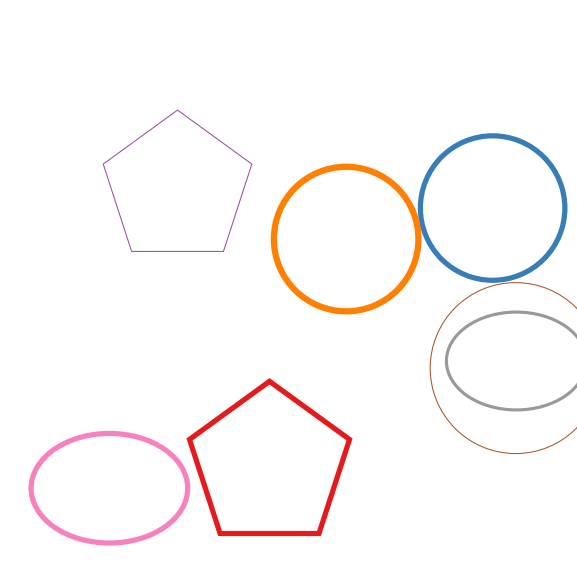[{"shape": "pentagon", "thickness": 2.5, "radius": 0.73, "center": [0.467, 0.193]}, {"shape": "circle", "thickness": 2.5, "radius": 0.63, "center": [0.853, 0.639]}, {"shape": "pentagon", "thickness": 0.5, "radius": 0.68, "center": [0.307, 0.673]}, {"shape": "circle", "thickness": 3, "radius": 0.63, "center": [0.599, 0.585]}, {"shape": "circle", "thickness": 0.5, "radius": 0.74, "center": [0.893, 0.362]}, {"shape": "oval", "thickness": 2.5, "radius": 0.68, "center": [0.189, 0.154]}, {"shape": "oval", "thickness": 1.5, "radius": 0.61, "center": [0.894, 0.374]}]